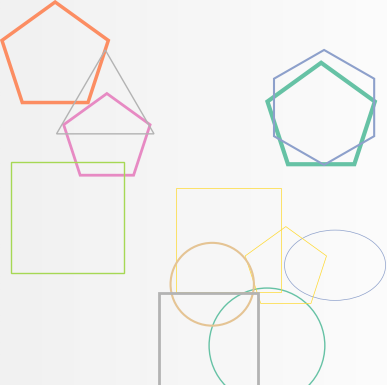[{"shape": "circle", "thickness": 1, "radius": 0.75, "center": [0.689, 0.102]}, {"shape": "pentagon", "thickness": 3, "radius": 0.73, "center": [0.829, 0.691]}, {"shape": "pentagon", "thickness": 2.5, "radius": 0.72, "center": [0.142, 0.85]}, {"shape": "hexagon", "thickness": 1.5, "radius": 0.75, "center": [0.836, 0.721]}, {"shape": "oval", "thickness": 0.5, "radius": 0.65, "center": [0.865, 0.311]}, {"shape": "pentagon", "thickness": 2, "radius": 0.59, "center": [0.276, 0.64]}, {"shape": "square", "thickness": 1, "radius": 0.73, "center": [0.174, 0.435]}, {"shape": "pentagon", "thickness": 0.5, "radius": 0.55, "center": [0.738, 0.301]}, {"shape": "square", "thickness": 0.5, "radius": 0.67, "center": [0.59, 0.376]}, {"shape": "circle", "thickness": 1.5, "radius": 0.54, "center": [0.548, 0.262]}, {"shape": "square", "thickness": 2, "radius": 0.64, "center": [0.538, 0.111]}, {"shape": "triangle", "thickness": 1, "radius": 0.73, "center": [0.272, 0.725]}]